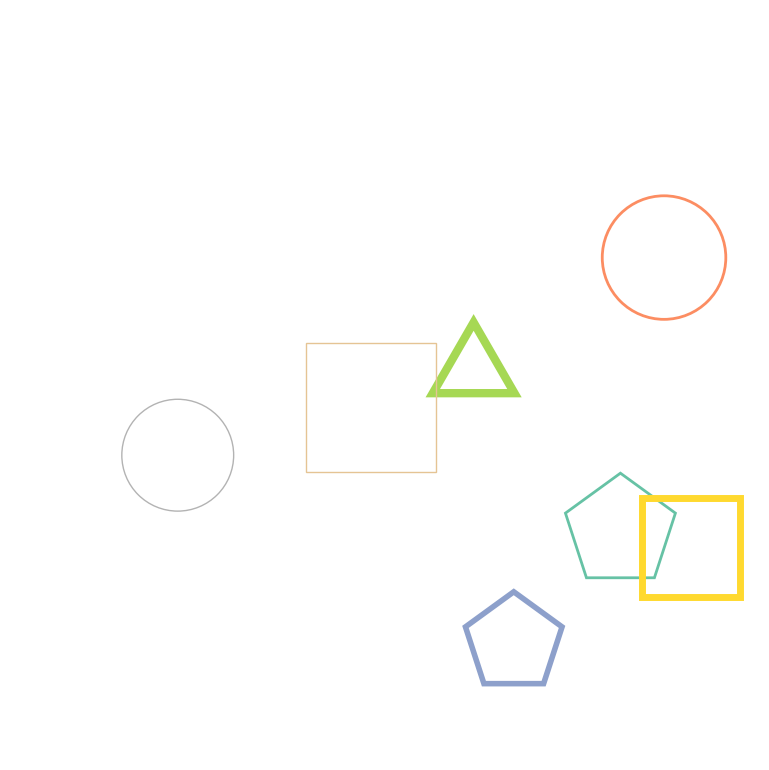[{"shape": "pentagon", "thickness": 1, "radius": 0.38, "center": [0.806, 0.31]}, {"shape": "circle", "thickness": 1, "radius": 0.4, "center": [0.862, 0.665]}, {"shape": "pentagon", "thickness": 2, "radius": 0.33, "center": [0.667, 0.165]}, {"shape": "triangle", "thickness": 3, "radius": 0.31, "center": [0.615, 0.52]}, {"shape": "square", "thickness": 2.5, "radius": 0.32, "center": [0.898, 0.289]}, {"shape": "square", "thickness": 0.5, "radius": 0.42, "center": [0.482, 0.471]}, {"shape": "circle", "thickness": 0.5, "radius": 0.36, "center": [0.231, 0.409]}]